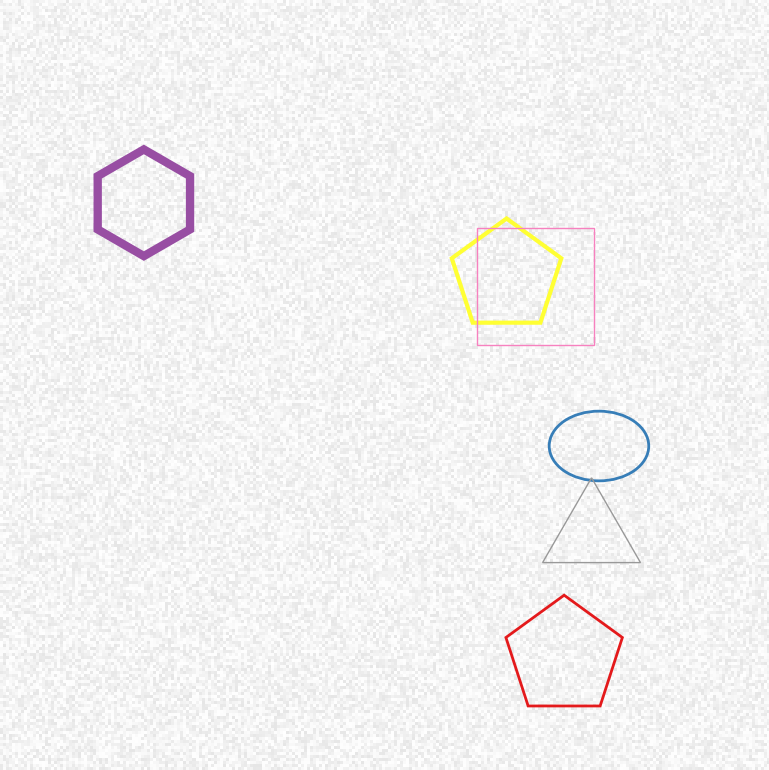[{"shape": "pentagon", "thickness": 1, "radius": 0.4, "center": [0.733, 0.147]}, {"shape": "oval", "thickness": 1, "radius": 0.32, "center": [0.778, 0.421]}, {"shape": "hexagon", "thickness": 3, "radius": 0.35, "center": [0.187, 0.737]}, {"shape": "pentagon", "thickness": 1.5, "radius": 0.37, "center": [0.658, 0.641]}, {"shape": "square", "thickness": 0.5, "radius": 0.38, "center": [0.695, 0.628]}, {"shape": "triangle", "thickness": 0.5, "radius": 0.37, "center": [0.768, 0.306]}]